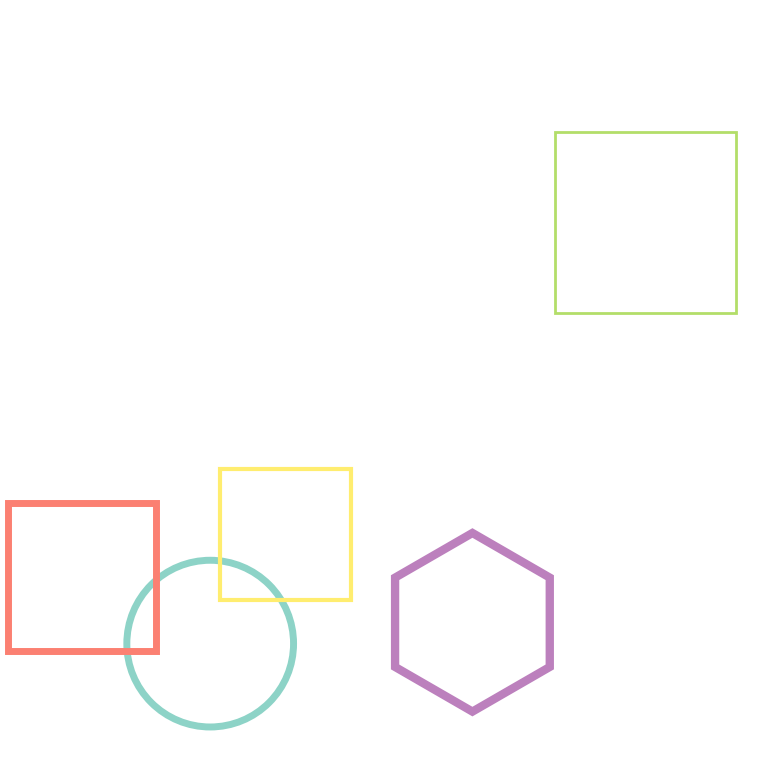[{"shape": "circle", "thickness": 2.5, "radius": 0.54, "center": [0.273, 0.164]}, {"shape": "square", "thickness": 2.5, "radius": 0.48, "center": [0.107, 0.251]}, {"shape": "square", "thickness": 1, "radius": 0.59, "center": [0.838, 0.711]}, {"shape": "hexagon", "thickness": 3, "radius": 0.58, "center": [0.614, 0.192]}, {"shape": "square", "thickness": 1.5, "radius": 0.42, "center": [0.371, 0.305]}]